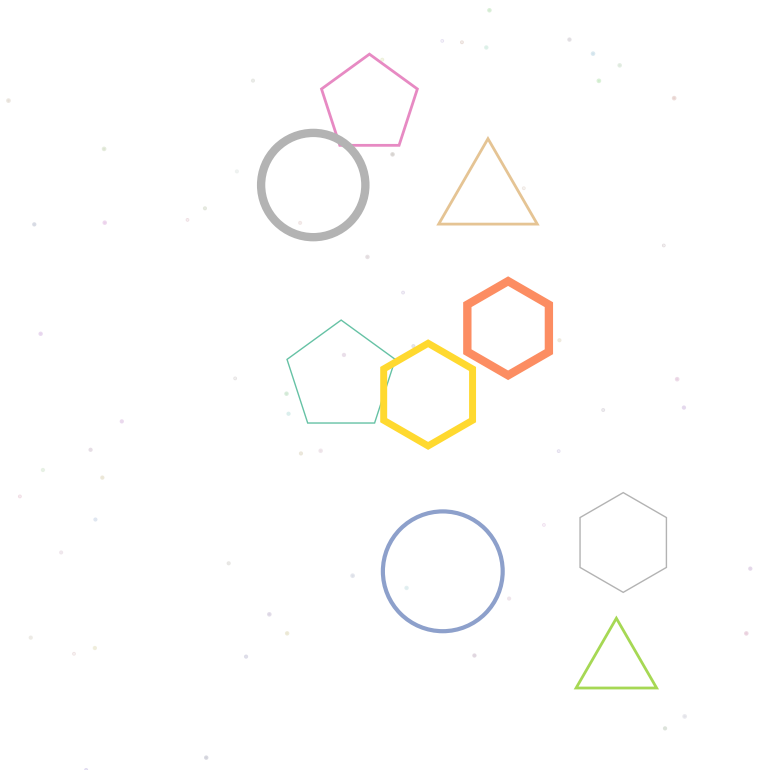[{"shape": "pentagon", "thickness": 0.5, "radius": 0.37, "center": [0.443, 0.51]}, {"shape": "hexagon", "thickness": 3, "radius": 0.31, "center": [0.66, 0.574]}, {"shape": "circle", "thickness": 1.5, "radius": 0.39, "center": [0.575, 0.258]}, {"shape": "pentagon", "thickness": 1, "radius": 0.33, "center": [0.48, 0.864]}, {"shape": "triangle", "thickness": 1, "radius": 0.3, "center": [0.8, 0.137]}, {"shape": "hexagon", "thickness": 2.5, "radius": 0.33, "center": [0.556, 0.488]}, {"shape": "triangle", "thickness": 1, "radius": 0.37, "center": [0.634, 0.746]}, {"shape": "hexagon", "thickness": 0.5, "radius": 0.32, "center": [0.809, 0.295]}, {"shape": "circle", "thickness": 3, "radius": 0.34, "center": [0.407, 0.76]}]